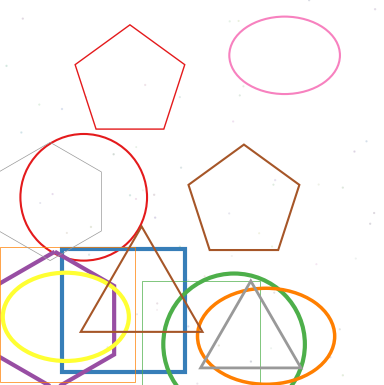[{"shape": "circle", "thickness": 1.5, "radius": 0.82, "center": [0.217, 0.488]}, {"shape": "pentagon", "thickness": 1, "radius": 0.75, "center": [0.338, 0.786]}, {"shape": "square", "thickness": 3, "radius": 0.8, "center": [0.321, 0.194]}, {"shape": "circle", "thickness": 3, "radius": 0.92, "center": [0.608, 0.106]}, {"shape": "square", "thickness": 0.5, "radius": 0.77, "center": [0.521, 0.116]}, {"shape": "hexagon", "thickness": 3, "radius": 0.89, "center": [0.142, 0.168]}, {"shape": "oval", "thickness": 2.5, "radius": 0.89, "center": [0.691, 0.127]}, {"shape": "square", "thickness": 0.5, "radius": 0.88, "center": [0.175, 0.183]}, {"shape": "oval", "thickness": 3, "radius": 0.82, "center": [0.171, 0.177]}, {"shape": "triangle", "thickness": 1.5, "radius": 0.91, "center": [0.368, 0.229]}, {"shape": "pentagon", "thickness": 1.5, "radius": 0.76, "center": [0.634, 0.473]}, {"shape": "oval", "thickness": 1.5, "radius": 0.72, "center": [0.739, 0.856]}, {"shape": "hexagon", "thickness": 0.5, "radius": 0.77, "center": [0.13, 0.477]}, {"shape": "triangle", "thickness": 2, "radius": 0.75, "center": [0.651, 0.12]}]